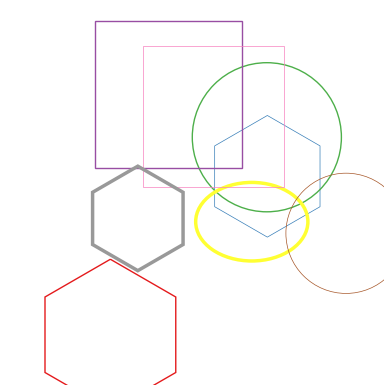[{"shape": "hexagon", "thickness": 1, "radius": 0.98, "center": [0.287, 0.131]}, {"shape": "hexagon", "thickness": 0.5, "radius": 0.79, "center": [0.694, 0.542]}, {"shape": "circle", "thickness": 1, "radius": 0.97, "center": [0.693, 0.644]}, {"shape": "square", "thickness": 1, "radius": 0.95, "center": [0.438, 0.754]}, {"shape": "oval", "thickness": 2.5, "radius": 0.73, "center": [0.654, 0.424]}, {"shape": "circle", "thickness": 0.5, "radius": 0.78, "center": [0.899, 0.394]}, {"shape": "square", "thickness": 0.5, "radius": 0.92, "center": [0.554, 0.698]}, {"shape": "hexagon", "thickness": 2.5, "radius": 0.68, "center": [0.358, 0.433]}]